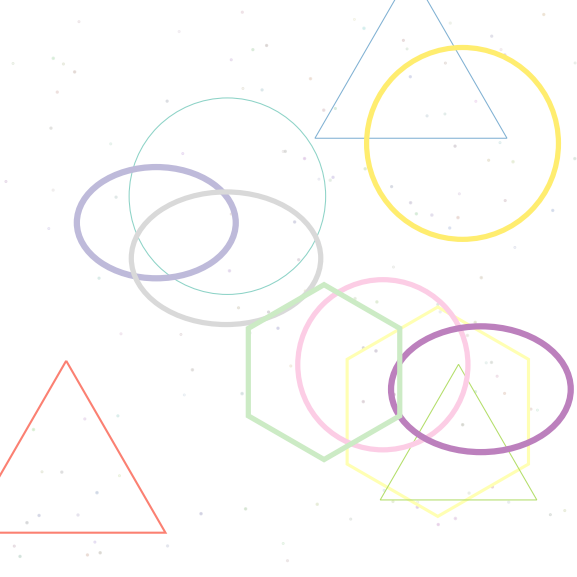[{"shape": "circle", "thickness": 0.5, "radius": 0.85, "center": [0.394, 0.659]}, {"shape": "hexagon", "thickness": 1.5, "radius": 0.91, "center": [0.758, 0.286]}, {"shape": "oval", "thickness": 3, "radius": 0.69, "center": [0.271, 0.614]}, {"shape": "triangle", "thickness": 1, "radius": 0.99, "center": [0.115, 0.176]}, {"shape": "triangle", "thickness": 0.5, "radius": 0.96, "center": [0.712, 0.856]}, {"shape": "triangle", "thickness": 0.5, "radius": 0.78, "center": [0.794, 0.212]}, {"shape": "circle", "thickness": 2.5, "radius": 0.74, "center": [0.663, 0.368]}, {"shape": "oval", "thickness": 2.5, "radius": 0.82, "center": [0.391, 0.552]}, {"shape": "oval", "thickness": 3, "radius": 0.78, "center": [0.833, 0.325]}, {"shape": "hexagon", "thickness": 2.5, "radius": 0.76, "center": [0.561, 0.355]}, {"shape": "circle", "thickness": 2.5, "radius": 0.83, "center": [0.801, 0.751]}]